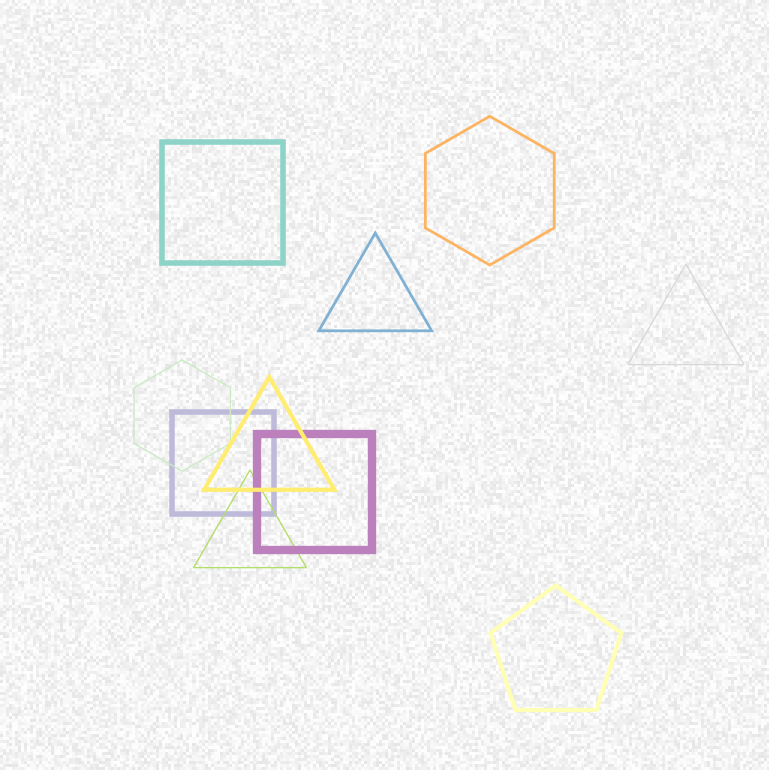[{"shape": "square", "thickness": 2, "radius": 0.4, "center": [0.289, 0.737]}, {"shape": "pentagon", "thickness": 1.5, "radius": 0.45, "center": [0.722, 0.15]}, {"shape": "square", "thickness": 2, "radius": 0.33, "center": [0.289, 0.399]}, {"shape": "triangle", "thickness": 1, "radius": 0.42, "center": [0.487, 0.613]}, {"shape": "hexagon", "thickness": 1, "radius": 0.48, "center": [0.636, 0.752]}, {"shape": "triangle", "thickness": 0.5, "radius": 0.42, "center": [0.325, 0.305]}, {"shape": "triangle", "thickness": 0.5, "radius": 0.44, "center": [0.891, 0.57]}, {"shape": "square", "thickness": 3, "radius": 0.37, "center": [0.408, 0.361]}, {"shape": "hexagon", "thickness": 0.5, "radius": 0.36, "center": [0.237, 0.46]}, {"shape": "triangle", "thickness": 1.5, "radius": 0.49, "center": [0.35, 0.413]}]